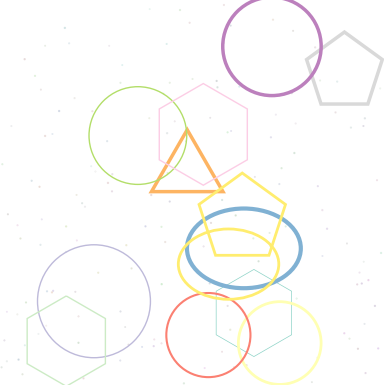[{"shape": "hexagon", "thickness": 0.5, "radius": 0.57, "center": [0.659, 0.187]}, {"shape": "circle", "thickness": 2, "radius": 0.54, "center": [0.727, 0.109]}, {"shape": "circle", "thickness": 1, "radius": 0.73, "center": [0.244, 0.218]}, {"shape": "circle", "thickness": 1.5, "radius": 0.55, "center": [0.541, 0.13]}, {"shape": "oval", "thickness": 3, "radius": 0.74, "center": [0.633, 0.355]}, {"shape": "triangle", "thickness": 2.5, "radius": 0.54, "center": [0.486, 0.556]}, {"shape": "circle", "thickness": 1, "radius": 0.63, "center": [0.358, 0.648]}, {"shape": "hexagon", "thickness": 1, "radius": 0.66, "center": [0.528, 0.651]}, {"shape": "pentagon", "thickness": 2.5, "radius": 0.52, "center": [0.895, 0.813]}, {"shape": "circle", "thickness": 2.5, "radius": 0.64, "center": [0.706, 0.88]}, {"shape": "hexagon", "thickness": 1, "radius": 0.59, "center": [0.172, 0.114]}, {"shape": "oval", "thickness": 2, "radius": 0.65, "center": [0.594, 0.314]}, {"shape": "pentagon", "thickness": 2, "radius": 0.59, "center": [0.629, 0.432]}]